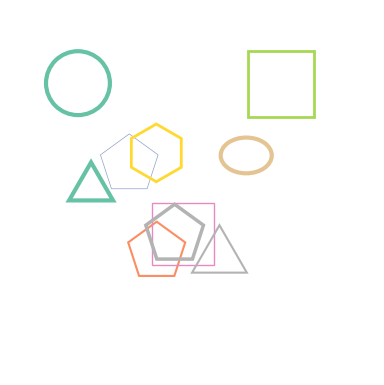[{"shape": "triangle", "thickness": 3, "radius": 0.33, "center": [0.237, 0.512]}, {"shape": "circle", "thickness": 3, "radius": 0.41, "center": [0.202, 0.784]}, {"shape": "pentagon", "thickness": 1.5, "radius": 0.39, "center": [0.407, 0.346]}, {"shape": "pentagon", "thickness": 0.5, "radius": 0.39, "center": [0.336, 0.573]}, {"shape": "square", "thickness": 1, "radius": 0.4, "center": [0.476, 0.393]}, {"shape": "square", "thickness": 2, "radius": 0.43, "center": [0.729, 0.782]}, {"shape": "hexagon", "thickness": 2, "radius": 0.37, "center": [0.406, 0.603]}, {"shape": "oval", "thickness": 3, "radius": 0.33, "center": [0.64, 0.596]}, {"shape": "pentagon", "thickness": 2.5, "radius": 0.39, "center": [0.454, 0.391]}, {"shape": "triangle", "thickness": 1.5, "radius": 0.41, "center": [0.57, 0.333]}]